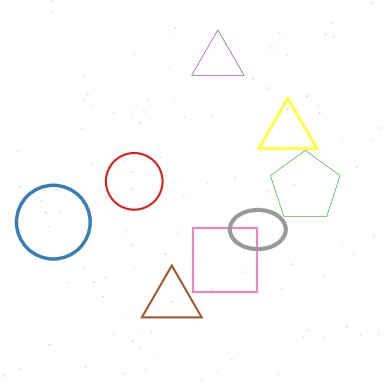[{"shape": "circle", "thickness": 1.5, "radius": 0.37, "center": [0.349, 0.529]}, {"shape": "circle", "thickness": 2.5, "radius": 0.48, "center": [0.139, 0.423]}, {"shape": "pentagon", "thickness": 0.5, "radius": 0.47, "center": [0.793, 0.515]}, {"shape": "triangle", "thickness": 0.5, "radius": 0.39, "center": [0.566, 0.844]}, {"shape": "triangle", "thickness": 2, "radius": 0.44, "center": [0.748, 0.658]}, {"shape": "triangle", "thickness": 1.5, "radius": 0.45, "center": [0.446, 0.221]}, {"shape": "square", "thickness": 1.5, "radius": 0.41, "center": [0.585, 0.324]}, {"shape": "oval", "thickness": 3, "radius": 0.36, "center": [0.67, 0.404]}]